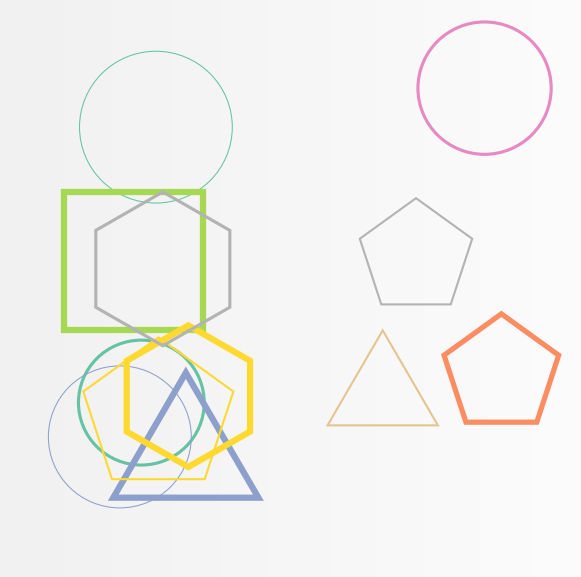[{"shape": "circle", "thickness": 1.5, "radius": 0.54, "center": [0.243, 0.302]}, {"shape": "circle", "thickness": 0.5, "radius": 0.66, "center": [0.268, 0.779]}, {"shape": "pentagon", "thickness": 2.5, "radius": 0.52, "center": [0.863, 0.352]}, {"shape": "triangle", "thickness": 3, "radius": 0.72, "center": [0.32, 0.209]}, {"shape": "circle", "thickness": 0.5, "radius": 0.61, "center": [0.206, 0.243]}, {"shape": "circle", "thickness": 1.5, "radius": 0.57, "center": [0.834, 0.846]}, {"shape": "square", "thickness": 3, "radius": 0.6, "center": [0.23, 0.547]}, {"shape": "pentagon", "thickness": 1, "radius": 0.68, "center": [0.272, 0.279]}, {"shape": "hexagon", "thickness": 3, "radius": 0.61, "center": [0.324, 0.313]}, {"shape": "triangle", "thickness": 1, "radius": 0.55, "center": [0.658, 0.317]}, {"shape": "pentagon", "thickness": 1, "radius": 0.51, "center": [0.716, 0.554]}, {"shape": "hexagon", "thickness": 1.5, "radius": 0.67, "center": [0.28, 0.534]}]